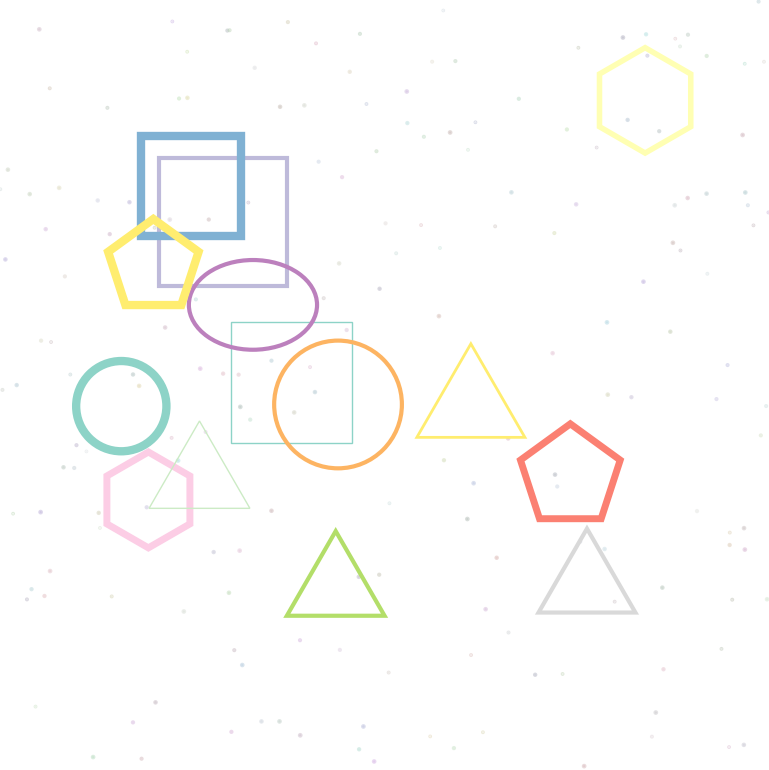[{"shape": "circle", "thickness": 3, "radius": 0.29, "center": [0.158, 0.473]}, {"shape": "square", "thickness": 0.5, "radius": 0.39, "center": [0.379, 0.503]}, {"shape": "hexagon", "thickness": 2, "radius": 0.34, "center": [0.838, 0.87]}, {"shape": "square", "thickness": 1.5, "radius": 0.42, "center": [0.289, 0.712]}, {"shape": "pentagon", "thickness": 2.5, "radius": 0.34, "center": [0.741, 0.381]}, {"shape": "square", "thickness": 3, "radius": 0.32, "center": [0.248, 0.758]}, {"shape": "circle", "thickness": 1.5, "radius": 0.41, "center": [0.439, 0.475]}, {"shape": "triangle", "thickness": 1.5, "radius": 0.37, "center": [0.436, 0.237]}, {"shape": "hexagon", "thickness": 2.5, "radius": 0.31, "center": [0.193, 0.351]}, {"shape": "triangle", "thickness": 1.5, "radius": 0.36, "center": [0.762, 0.241]}, {"shape": "oval", "thickness": 1.5, "radius": 0.42, "center": [0.329, 0.604]}, {"shape": "triangle", "thickness": 0.5, "radius": 0.38, "center": [0.259, 0.378]}, {"shape": "triangle", "thickness": 1, "radius": 0.41, "center": [0.612, 0.473]}, {"shape": "pentagon", "thickness": 3, "radius": 0.31, "center": [0.199, 0.654]}]